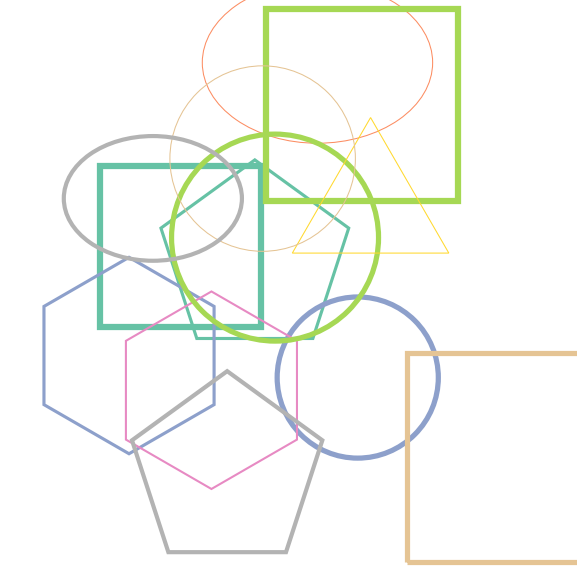[{"shape": "pentagon", "thickness": 1.5, "radius": 0.85, "center": [0.441, 0.551]}, {"shape": "square", "thickness": 3, "radius": 0.7, "center": [0.313, 0.572]}, {"shape": "oval", "thickness": 0.5, "radius": 1.0, "center": [0.55, 0.891]}, {"shape": "circle", "thickness": 2.5, "radius": 0.7, "center": [0.619, 0.345]}, {"shape": "hexagon", "thickness": 1.5, "radius": 0.85, "center": [0.223, 0.384]}, {"shape": "hexagon", "thickness": 1, "radius": 0.86, "center": [0.366, 0.323]}, {"shape": "circle", "thickness": 2.5, "radius": 0.9, "center": [0.476, 0.588]}, {"shape": "square", "thickness": 3, "radius": 0.83, "center": [0.627, 0.817]}, {"shape": "triangle", "thickness": 0.5, "radius": 0.78, "center": [0.642, 0.639]}, {"shape": "square", "thickness": 2.5, "radius": 0.91, "center": [0.886, 0.207]}, {"shape": "circle", "thickness": 0.5, "radius": 0.8, "center": [0.455, 0.725]}, {"shape": "pentagon", "thickness": 2, "radius": 0.87, "center": [0.393, 0.183]}, {"shape": "oval", "thickness": 2, "radius": 0.77, "center": [0.265, 0.656]}]